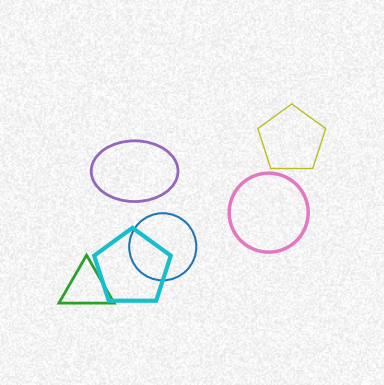[{"shape": "circle", "thickness": 1.5, "radius": 0.44, "center": [0.423, 0.359]}, {"shape": "triangle", "thickness": 2, "radius": 0.41, "center": [0.225, 0.254]}, {"shape": "oval", "thickness": 2, "radius": 0.56, "center": [0.35, 0.555]}, {"shape": "circle", "thickness": 2.5, "radius": 0.51, "center": [0.698, 0.448]}, {"shape": "pentagon", "thickness": 1, "radius": 0.46, "center": [0.758, 0.637]}, {"shape": "pentagon", "thickness": 3, "radius": 0.52, "center": [0.344, 0.304]}]